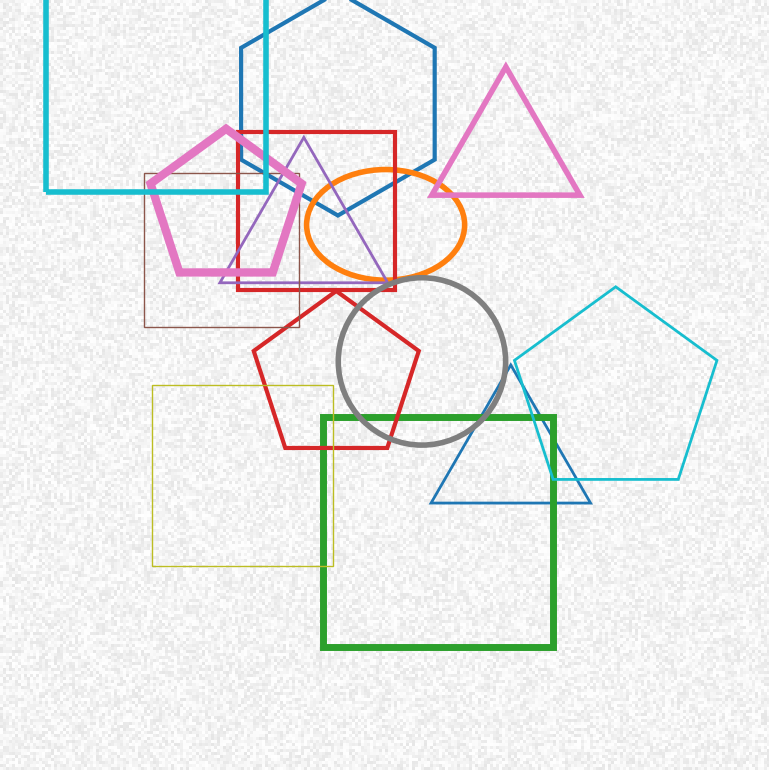[{"shape": "triangle", "thickness": 1, "radius": 0.6, "center": [0.663, 0.406]}, {"shape": "hexagon", "thickness": 1.5, "radius": 0.73, "center": [0.439, 0.865]}, {"shape": "oval", "thickness": 2, "radius": 0.51, "center": [0.501, 0.708]}, {"shape": "square", "thickness": 2.5, "radius": 0.75, "center": [0.569, 0.309]}, {"shape": "square", "thickness": 1.5, "radius": 0.51, "center": [0.411, 0.726]}, {"shape": "pentagon", "thickness": 1.5, "radius": 0.56, "center": [0.437, 0.509]}, {"shape": "triangle", "thickness": 1, "radius": 0.63, "center": [0.395, 0.696]}, {"shape": "square", "thickness": 0.5, "radius": 0.5, "center": [0.288, 0.676]}, {"shape": "triangle", "thickness": 2, "radius": 0.56, "center": [0.657, 0.802]}, {"shape": "pentagon", "thickness": 3, "radius": 0.52, "center": [0.294, 0.73]}, {"shape": "circle", "thickness": 2, "radius": 0.54, "center": [0.548, 0.531]}, {"shape": "square", "thickness": 0.5, "radius": 0.59, "center": [0.315, 0.382]}, {"shape": "pentagon", "thickness": 1, "radius": 0.69, "center": [0.8, 0.489]}, {"shape": "square", "thickness": 2, "radius": 0.72, "center": [0.203, 0.893]}]